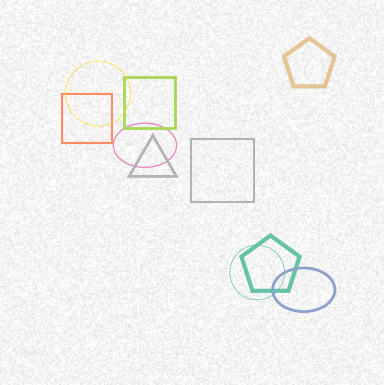[{"shape": "circle", "thickness": 0.5, "radius": 0.36, "center": [0.668, 0.292]}, {"shape": "pentagon", "thickness": 3, "radius": 0.4, "center": [0.703, 0.309]}, {"shape": "square", "thickness": 1.5, "radius": 0.32, "center": [0.226, 0.692]}, {"shape": "oval", "thickness": 2, "radius": 0.4, "center": [0.789, 0.247]}, {"shape": "oval", "thickness": 1, "radius": 0.41, "center": [0.377, 0.623]}, {"shape": "square", "thickness": 2, "radius": 0.33, "center": [0.388, 0.734]}, {"shape": "circle", "thickness": 0.5, "radius": 0.42, "center": [0.255, 0.757]}, {"shape": "pentagon", "thickness": 3, "radius": 0.35, "center": [0.803, 0.832]}, {"shape": "triangle", "thickness": 2, "radius": 0.35, "center": [0.397, 0.577]}, {"shape": "square", "thickness": 1.5, "radius": 0.41, "center": [0.577, 0.556]}]